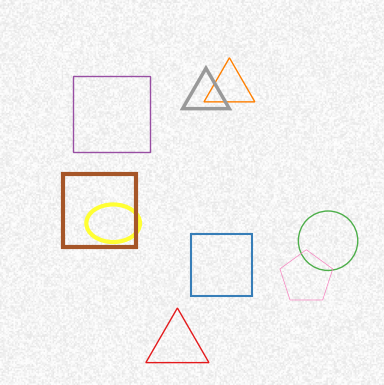[{"shape": "triangle", "thickness": 1, "radius": 0.47, "center": [0.461, 0.105]}, {"shape": "square", "thickness": 1.5, "radius": 0.4, "center": [0.575, 0.311]}, {"shape": "circle", "thickness": 1, "radius": 0.39, "center": [0.852, 0.375]}, {"shape": "square", "thickness": 1, "radius": 0.5, "center": [0.29, 0.704]}, {"shape": "triangle", "thickness": 1, "radius": 0.38, "center": [0.596, 0.774]}, {"shape": "oval", "thickness": 3, "radius": 0.35, "center": [0.294, 0.42]}, {"shape": "square", "thickness": 3, "radius": 0.47, "center": [0.258, 0.454]}, {"shape": "pentagon", "thickness": 0.5, "radius": 0.36, "center": [0.796, 0.279]}, {"shape": "triangle", "thickness": 2.5, "radius": 0.35, "center": [0.535, 0.753]}]